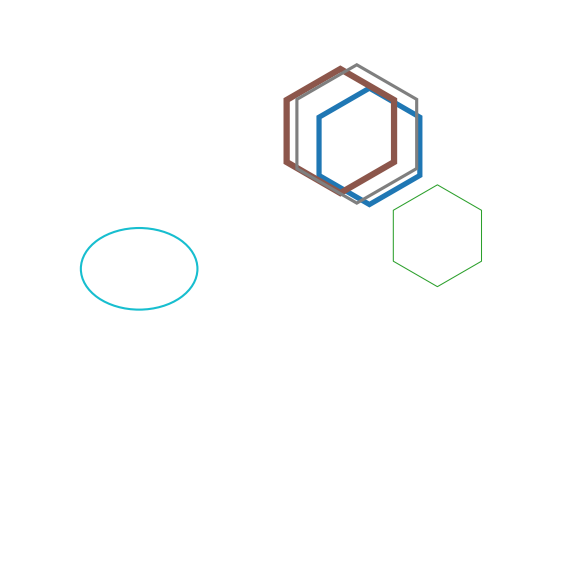[{"shape": "hexagon", "thickness": 2.5, "radius": 0.5, "center": [0.64, 0.746]}, {"shape": "hexagon", "thickness": 0.5, "radius": 0.44, "center": [0.757, 0.591]}, {"shape": "hexagon", "thickness": 3, "radius": 0.54, "center": [0.589, 0.772]}, {"shape": "hexagon", "thickness": 1.5, "radius": 0.6, "center": [0.618, 0.767]}, {"shape": "oval", "thickness": 1, "radius": 0.5, "center": [0.241, 0.534]}]